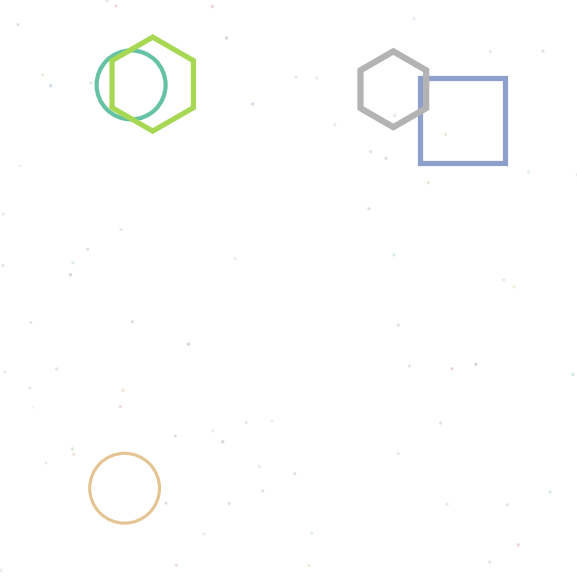[{"shape": "circle", "thickness": 2, "radius": 0.3, "center": [0.227, 0.852]}, {"shape": "square", "thickness": 2.5, "radius": 0.37, "center": [0.801, 0.79]}, {"shape": "hexagon", "thickness": 2.5, "radius": 0.41, "center": [0.264, 0.853]}, {"shape": "circle", "thickness": 1.5, "radius": 0.3, "center": [0.216, 0.154]}, {"shape": "hexagon", "thickness": 3, "radius": 0.33, "center": [0.681, 0.845]}]